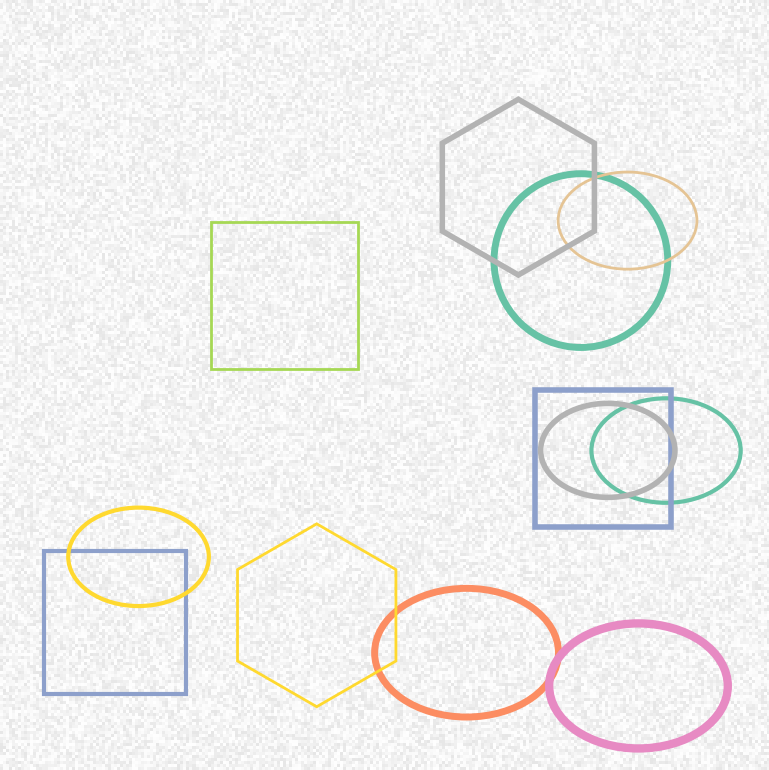[{"shape": "circle", "thickness": 2.5, "radius": 0.56, "center": [0.754, 0.662]}, {"shape": "oval", "thickness": 1.5, "radius": 0.48, "center": [0.865, 0.415]}, {"shape": "oval", "thickness": 2.5, "radius": 0.6, "center": [0.606, 0.152]}, {"shape": "square", "thickness": 1.5, "radius": 0.46, "center": [0.149, 0.192]}, {"shape": "square", "thickness": 2, "radius": 0.44, "center": [0.783, 0.404]}, {"shape": "oval", "thickness": 3, "radius": 0.58, "center": [0.829, 0.109]}, {"shape": "square", "thickness": 1, "radius": 0.48, "center": [0.369, 0.616]}, {"shape": "oval", "thickness": 1.5, "radius": 0.46, "center": [0.18, 0.277]}, {"shape": "hexagon", "thickness": 1, "radius": 0.59, "center": [0.411, 0.201]}, {"shape": "oval", "thickness": 1, "radius": 0.45, "center": [0.815, 0.714]}, {"shape": "hexagon", "thickness": 2, "radius": 0.57, "center": [0.673, 0.757]}, {"shape": "oval", "thickness": 2, "radius": 0.44, "center": [0.789, 0.415]}]